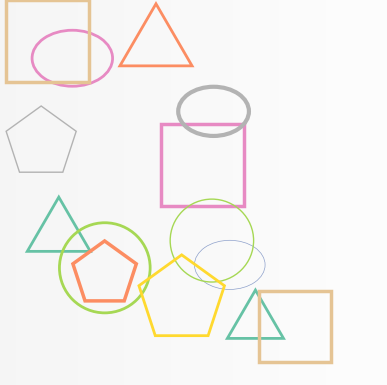[{"shape": "triangle", "thickness": 2, "radius": 0.42, "center": [0.659, 0.163]}, {"shape": "triangle", "thickness": 2, "radius": 0.47, "center": [0.152, 0.394]}, {"shape": "pentagon", "thickness": 2.5, "radius": 0.43, "center": [0.27, 0.288]}, {"shape": "triangle", "thickness": 2, "radius": 0.54, "center": [0.403, 0.883]}, {"shape": "oval", "thickness": 0.5, "radius": 0.46, "center": [0.593, 0.312]}, {"shape": "oval", "thickness": 2, "radius": 0.52, "center": [0.187, 0.849]}, {"shape": "square", "thickness": 2.5, "radius": 0.53, "center": [0.523, 0.572]}, {"shape": "circle", "thickness": 2, "radius": 0.59, "center": [0.27, 0.304]}, {"shape": "circle", "thickness": 1, "radius": 0.54, "center": [0.547, 0.375]}, {"shape": "pentagon", "thickness": 2, "radius": 0.58, "center": [0.469, 0.222]}, {"shape": "square", "thickness": 2.5, "radius": 0.54, "center": [0.123, 0.894]}, {"shape": "square", "thickness": 2.5, "radius": 0.46, "center": [0.761, 0.152]}, {"shape": "oval", "thickness": 3, "radius": 0.46, "center": [0.551, 0.711]}, {"shape": "pentagon", "thickness": 1, "radius": 0.48, "center": [0.106, 0.63]}]